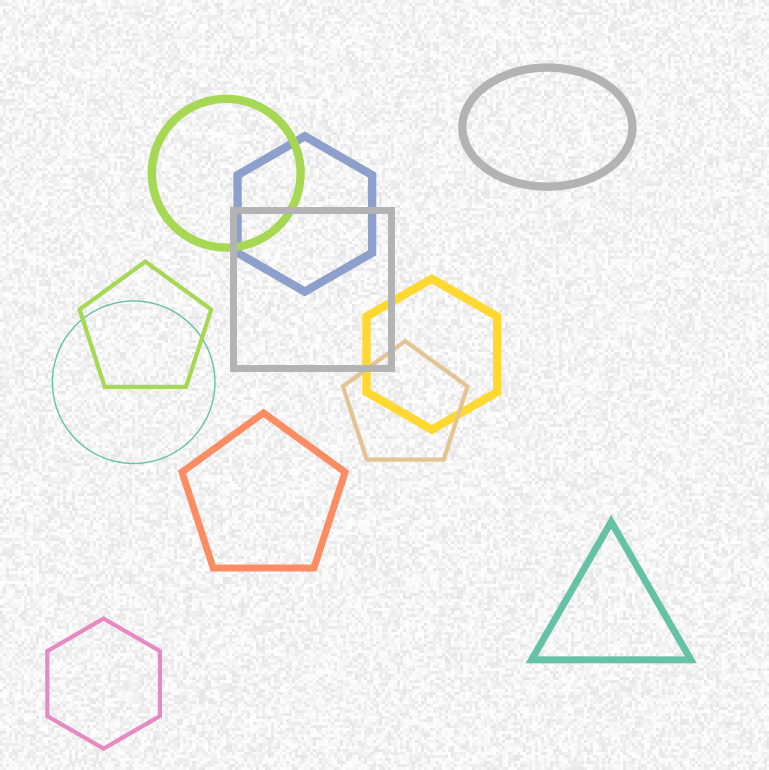[{"shape": "circle", "thickness": 0.5, "radius": 0.53, "center": [0.174, 0.504]}, {"shape": "triangle", "thickness": 2.5, "radius": 0.6, "center": [0.794, 0.203]}, {"shape": "pentagon", "thickness": 2.5, "radius": 0.56, "center": [0.342, 0.352]}, {"shape": "hexagon", "thickness": 3, "radius": 0.5, "center": [0.396, 0.722]}, {"shape": "hexagon", "thickness": 1.5, "radius": 0.42, "center": [0.135, 0.112]}, {"shape": "pentagon", "thickness": 1.5, "radius": 0.45, "center": [0.189, 0.57]}, {"shape": "circle", "thickness": 3, "radius": 0.48, "center": [0.294, 0.775]}, {"shape": "hexagon", "thickness": 3, "radius": 0.49, "center": [0.561, 0.54]}, {"shape": "pentagon", "thickness": 1.5, "radius": 0.43, "center": [0.526, 0.472]}, {"shape": "square", "thickness": 2.5, "radius": 0.51, "center": [0.405, 0.625]}, {"shape": "oval", "thickness": 3, "radius": 0.55, "center": [0.711, 0.835]}]